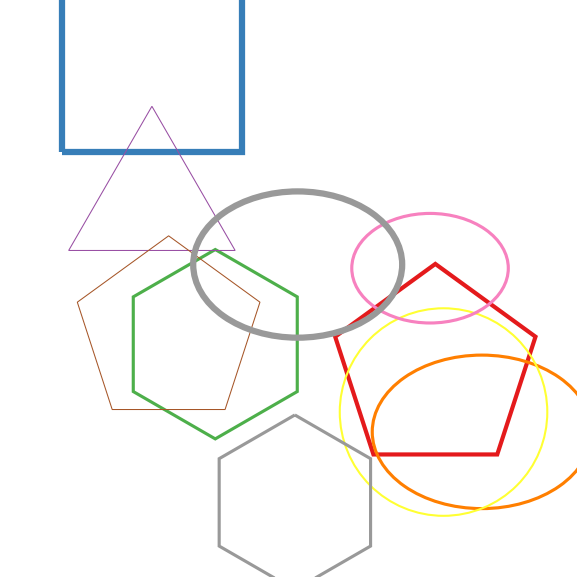[{"shape": "pentagon", "thickness": 2, "radius": 0.91, "center": [0.754, 0.36]}, {"shape": "square", "thickness": 3, "radius": 0.78, "center": [0.263, 0.892]}, {"shape": "hexagon", "thickness": 1.5, "radius": 0.82, "center": [0.373, 0.403]}, {"shape": "triangle", "thickness": 0.5, "radius": 0.83, "center": [0.263, 0.649]}, {"shape": "oval", "thickness": 1.5, "radius": 0.95, "center": [0.834, 0.251]}, {"shape": "circle", "thickness": 1, "radius": 0.9, "center": [0.768, 0.286]}, {"shape": "pentagon", "thickness": 0.5, "radius": 0.83, "center": [0.292, 0.425]}, {"shape": "oval", "thickness": 1.5, "radius": 0.68, "center": [0.745, 0.535]}, {"shape": "oval", "thickness": 3, "radius": 0.9, "center": [0.515, 0.541]}, {"shape": "hexagon", "thickness": 1.5, "radius": 0.76, "center": [0.511, 0.129]}]